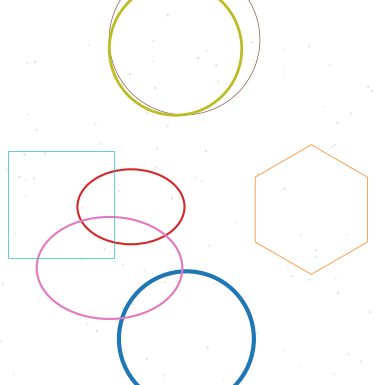[{"shape": "circle", "thickness": 3, "radius": 0.88, "center": [0.484, 0.12]}, {"shape": "hexagon", "thickness": 0.5, "radius": 0.84, "center": [0.809, 0.456]}, {"shape": "oval", "thickness": 1.5, "radius": 0.7, "center": [0.34, 0.463]}, {"shape": "circle", "thickness": 0.5, "radius": 0.98, "center": [0.479, 0.897]}, {"shape": "oval", "thickness": 1.5, "radius": 0.95, "center": [0.284, 0.304]}, {"shape": "circle", "thickness": 2, "radius": 0.86, "center": [0.456, 0.873]}, {"shape": "square", "thickness": 0.5, "radius": 0.69, "center": [0.159, 0.469]}]